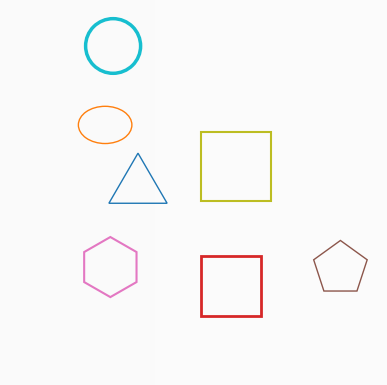[{"shape": "triangle", "thickness": 1, "radius": 0.43, "center": [0.356, 0.515]}, {"shape": "oval", "thickness": 1, "radius": 0.35, "center": [0.271, 0.676]}, {"shape": "square", "thickness": 2, "radius": 0.39, "center": [0.597, 0.257]}, {"shape": "pentagon", "thickness": 1, "radius": 0.36, "center": [0.879, 0.303]}, {"shape": "hexagon", "thickness": 1.5, "radius": 0.39, "center": [0.285, 0.306]}, {"shape": "square", "thickness": 1.5, "radius": 0.45, "center": [0.609, 0.567]}, {"shape": "circle", "thickness": 2.5, "radius": 0.35, "center": [0.292, 0.881]}]